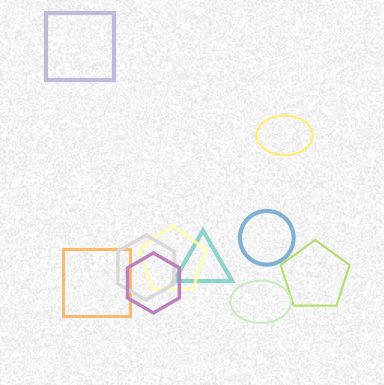[{"shape": "triangle", "thickness": 3, "radius": 0.44, "center": [0.527, 0.314]}, {"shape": "pentagon", "thickness": 2, "radius": 0.45, "center": [0.448, 0.324]}, {"shape": "square", "thickness": 3, "radius": 0.44, "center": [0.208, 0.879]}, {"shape": "circle", "thickness": 3, "radius": 0.35, "center": [0.693, 0.382]}, {"shape": "square", "thickness": 2, "radius": 0.44, "center": [0.251, 0.266]}, {"shape": "pentagon", "thickness": 1.5, "radius": 0.47, "center": [0.818, 0.282]}, {"shape": "hexagon", "thickness": 2.5, "radius": 0.42, "center": [0.379, 0.305]}, {"shape": "hexagon", "thickness": 2.5, "radius": 0.39, "center": [0.399, 0.265]}, {"shape": "oval", "thickness": 1.5, "radius": 0.39, "center": [0.677, 0.216]}, {"shape": "oval", "thickness": 1.5, "radius": 0.37, "center": [0.739, 0.648]}]